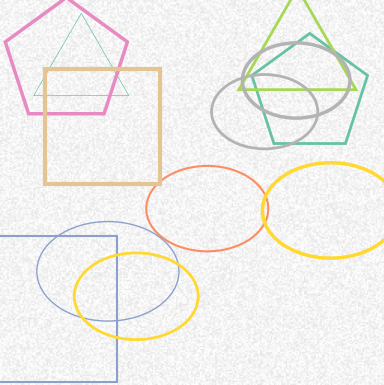[{"shape": "triangle", "thickness": 0.5, "radius": 0.71, "center": [0.211, 0.823]}, {"shape": "pentagon", "thickness": 2, "radius": 0.79, "center": [0.804, 0.755]}, {"shape": "oval", "thickness": 1.5, "radius": 0.79, "center": [0.538, 0.458]}, {"shape": "oval", "thickness": 1, "radius": 0.92, "center": [0.28, 0.295]}, {"shape": "square", "thickness": 1.5, "radius": 0.95, "center": [0.114, 0.197]}, {"shape": "pentagon", "thickness": 2.5, "radius": 0.83, "center": [0.172, 0.84]}, {"shape": "triangle", "thickness": 2, "radius": 0.88, "center": [0.773, 0.855]}, {"shape": "oval", "thickness": 2.5, "radius": 0.88, "center": [0.859, 0.453]}, {"shape": "oval", "thickness": 2, "radius": 0.8, "center": [0.354, 0.23]}, {"shape": "square", "thickness": 3, "radius": 0.75, "center": [0.266, 0.671]}, {"shape": "oval", "thickness": 2.5, "radius": 0.7, "center": [0.769, 0.791]}, {"shape": "oval", "thickness": 2, "radius": 0.69, "center": [0.687, 0.71]}]